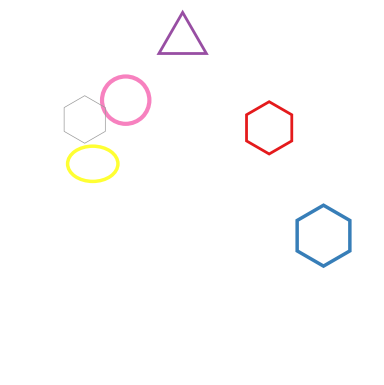[{"shape": "hexagon", "thickness": 2, "radius": 0.34, "center": [0.699, 0.668]}, {"shape": "hexagon", "thickness": 2.5, "radius": 0.4, "center": [0.84, 0.388]}, {"shape": "triangle", "thickness": 2, "radius": 0.36, "center": [0.474, 0.897]}, {"shape": "oval", "thickness": 2.5, "radius": 0.33, "center": [0.241, 0.575]}, {"shape": "circle", "thickness": 3, "radius": 0.31, "center": [0.326, 0.74]}, {"shape": "hexagon", "thickness": 0.5, "radius": 0.31, "center": [0.22, 0.69]}]